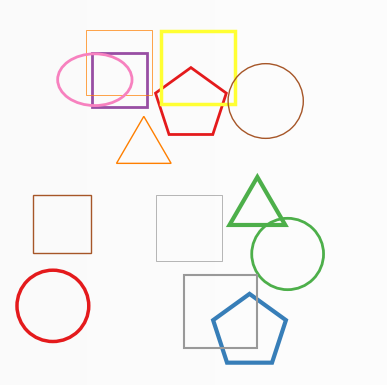[{"shape": "pentagon", "thickness": 2, "radius": 0.48, "center": [0.493, 0.728]}, {"shape": "circle", "thickness": 2.5, "radius": 0.46, "center": [0.136, 0.206]}, {"shape": "pentagon", "thickness": 3, "radius": 0.49, "center": [0.644, 0.138]}, {"shape": "triangle", "thickness": 3, "radius": 0.42, "center": [0.664, 0.457]}, {"shape": "circle", "thickness": 2, "radius": 0.46, "center": [0.742, 0.34]}, {"shape": "square", "thickness": 2, "radius": 0.35, "center": [0.308, 0.793]}, {"shape": "square", "thickness": 0.5, "radius": 0.42, "center": [0.306, 0.837]}, {"shape": "triangle", "thickness": 1, "radius": 0.41, "center": [0.371, 0.616]}, {"shape": "square", "thickness": 2.5, "radius": 0.47, "center": [0.511, 0.824]}, {"shape": "circle", "thickness": 1, "radius": 0.49, "center": [0.686, 0.738]}, {"shape": "square", "thickness": 1, "radius": 0.37, "center": [0.159, 0.419]}, {"shape": "oval", "thickness": 2, "radius": 0.48, "center": [0.245, 0.793]}, {"shape": "square", "thickness": 1.5, "radius": 0.47, "center": [0.57, 0.19]}, {"shape": "square", "thickness": 0.5, "radius": 0.43, "center": [0.488, 0.409]}]